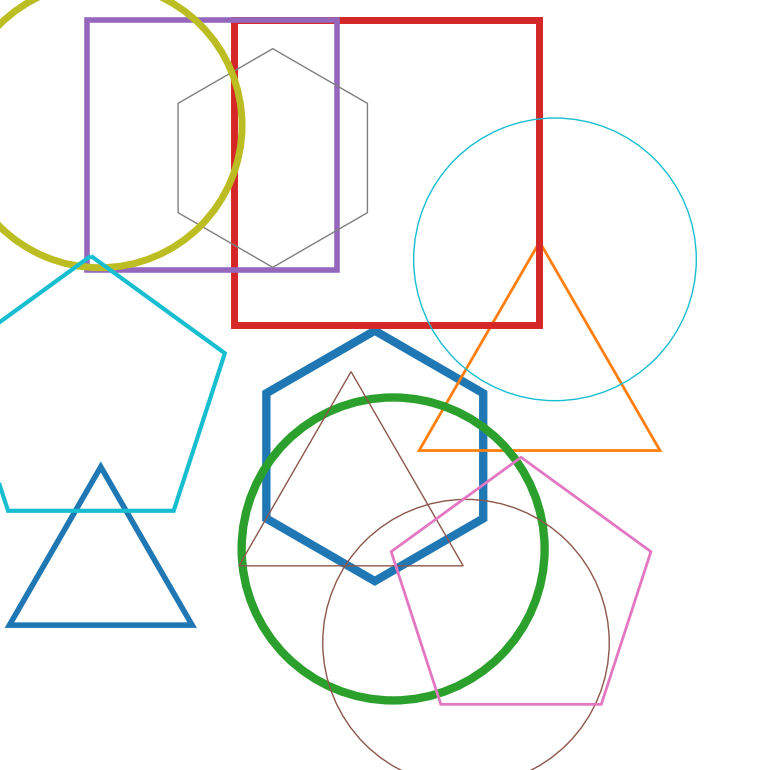[{"shape": "triangle", "thickness": 2, "radius": 0.68, "center": [0.131, 0.257]}, {"shape": "hexagon", "thickness": 3, "radius": 0.81, "center": [0.487, 0.408]}, {"shape": "triangle", "thickness": 1, "radius": 0.9, "center": [0.701, 0.505]}, {"shape": "circle", "thickness": 3, "radius": 0.98, "center": [0.511, 0.287]}, {"shape": "square", "thickness": 2.5, "radius": 0.99, "center": [0.502, 0.776]}, {"shape": "square", "thickness": 2, "radius": 0.81, "center": [0.275, 0.811]}, {"shape": "triangle", "thickness": 0.5, "radius": 0.84, "center": [0.456, 0.349]}, {"shape": "circle", "thickness": 0.5, "radius": 0.93, "center": [0.605, 0.165]}, {"shape": "pentagon", "thickness": 1, "radius": 0.89, "center": [0.677, 0.229]}, {"shape": "hexagon", "thickness": 0.5, "radius": 0.71, "center": [0.354, 0.795]}, {"shape": "circle", "thickness": 2.5, "radius": 0.92, "center": [0.13, 0.837]}, {"shape": "pentagon", "thickness": 1.5, "radius": 0.91, "center": [0.118, 0.485]}, {"shape": "circle", "thickness": 0.5, "radius": 0.92, "center": [0.721, 0.663]}]